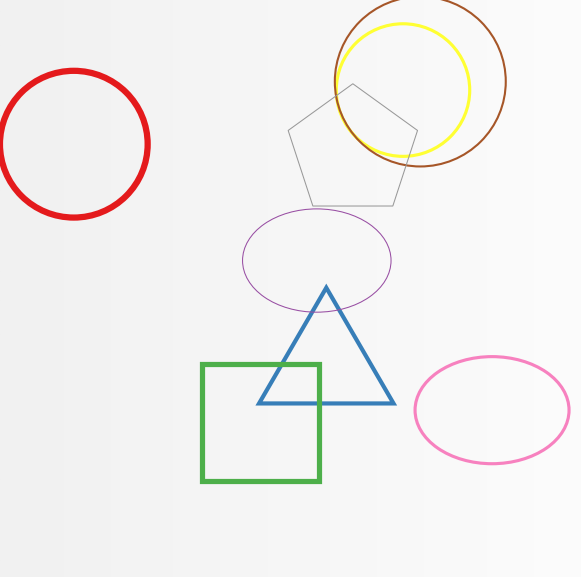[{"shape": "circle", "thickness": 3, "radius": 0.64, "center": [0.127, 0.749]}, {"shape": "triangle", "thickness": 2, "radius": 0.67, "center": [0.561, 0.367]}, {"shape": "square", "thickness": 2.5, "radius": 0.5, "center": [0.449, 0.268]}, {"shape": "oval", "thickness": 0.5, "radius": 0.64, "center": [0.545, 0.548]}, {"shape": "circle", "thickness": 1.5, "radius": 0.57, "center": [0.693, 0.843]}, {"shape": "circle", "thickness": 1, "radius": 0.74, "center": [0.723, 0.858]}, {"shape": "oval", "thickness": 1.5, "radius": 0.66, "center": [0.847, 0.289]}, {"shape": "pentagon", "thickness": 0.5, "radius": 0.59, "center": [0.607, 0.737]}]